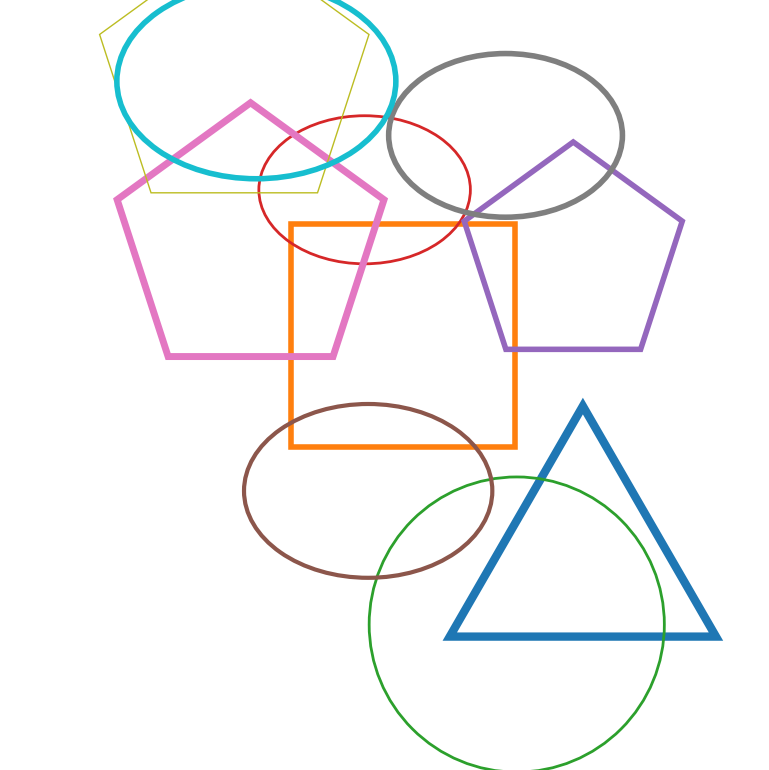[{"shape": "triangle", "thickness": 3, "radius": 1.0, "center": [0.757, 0.273]}, {"shape": "square", "thickness": 2, "radius": 0.73, "center": [0.523, 0.564]}, {"shape": "circle", "thickness": 1, "radius": 0.96, "center": [0.671, 0.189]}, {"shape": "oval", "thickness": 1, "radius": 0.69, "center": [0.474, 0.754]}, {"shape": "pentagon", "thickness": 2, "radius": 0.74, "center": [0.744, 0.667]}, {"shape": "oval", "thickness": 1.5, "radius": 0.81, "center": [0.478, 0.362]}, {"shape": "pentagon", "thickness": 2.5, "radius": 0.91, "center": [0.325, 0.684]}, {"shape": "oval", "thickness": 2, "radius": 0.76, "center": [0.657, 0.824]}, {"shape": "pentagon", "thickness": 0.5, "radius": 0.92, "center": [0.304, 0.898]}, {"shape": "oval", "thickness": 2, "radius": 0.91, "center": [0.333, 0.895]}]